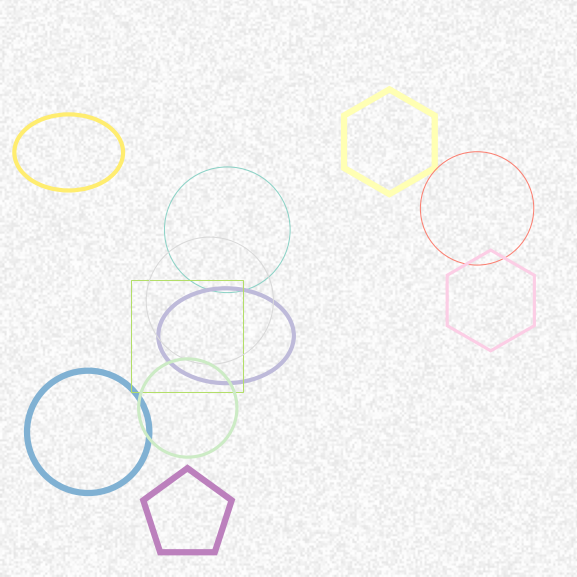[{"shape": "circle", "thickness": 0.5, "radius": 0.54, "center": [0.394, 0.601]}, {"shape": "hexagon", "thickness": 3, "radius": 0.45, "center": [0.674, 0.754]}, {"shape": "oval", "thickness": 2, "radius": 0.59, "center": [0.391, 0.418]}, {"shape": "circle", "thickness": 0.5, "radius": 0.49, "center": [0.826, 0.638]}, {"shape": "circle", "thickness": 3, "radius": 0.53, "center": [0.153, 0.251]}, {"shape": "square", "thickness": 0.5, "radius": 0.49, "center": [0.324, 0.418]}, {"shape": "hexagon", "thickness": 1.5, "radius": 0.44, "center": [0.85, 0.479]}, {"shape": "circle", "thickness": 0.5, "radius": 0.55, "center": [0.363, 0.478]}, {"shape": "pentagon", "thickness": 3, "radius": 0.4, "center": [0.325, 0.108]}, {"shape": "circle", "thickness": 1.5, "radius": 0.43, "center": [0.325, 0.293]}, {"shape": "oval", "thickness": 2, "radius": 0.47, "center": [0.119, 0.735]}]